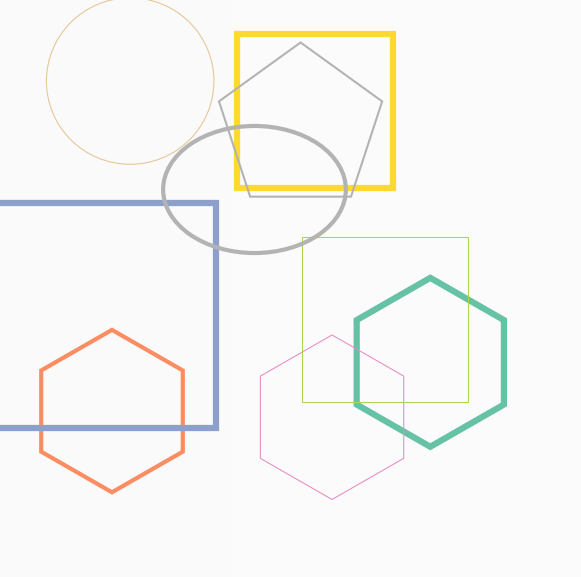[{"shape": "hexagon", "thickness": 3, "radius": 0.73, "center": [0.74, 0.372]}, {"shape": "hexagon", "thickness": 2, "radius": 0.7, "center": [0.193, 0.287]}, {"shape": "square", "thickness": 3, "radius": 0.97, "center": [0.177, 0.453]}, {"shape": "hexagon", "thickness": 0.5, "radius": 0.71, "center": [0.571, 0.277]}, {"shape": "square", "thickness": 0.5, "radius": 0.72, "center": [0.662, 0.446]}, {"shape": "square", "thickness": 3, "radius": 0.67, "center": [0.542, 0.807]}, {"shape": "circle", "thickness": 0.5, "radius": 0.72, "center": [0.224, 0.859]}, {"shape": "oval", "thickness": 2, "radius": 0.79, "center": [0.438, 0.671]}, {"shape": "pentagon", "thickness": 1, "radius": 0.74, "center": [0.517, 0.778]}]